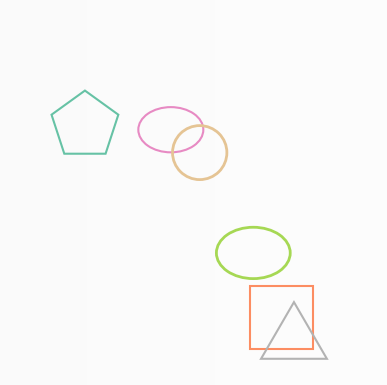[{"shape": "pentagon", "thickness": 1.5, "radius": 0.45, "center": [0.219, 0.674]}, {"shape": "square", "thickness": 1.5, "radius": 0.41, "center": [0.727, 0.176]}, {"shape": "oval", "thickness": 1.5, "radius": 0.42, "center": [0.441, 0.663]}, {"shape": "oval", "thickness": 2, "radius": 0.48, "center": [0.654, 0.343]}, {"shape": "circle", "thickness": 2, "radius": 0.35, "center": [0.515, 0.604]}, {"shape": "triangle", "thickness": 1.5, "radius": 0.49, "center": [0.759, 0.117]}]